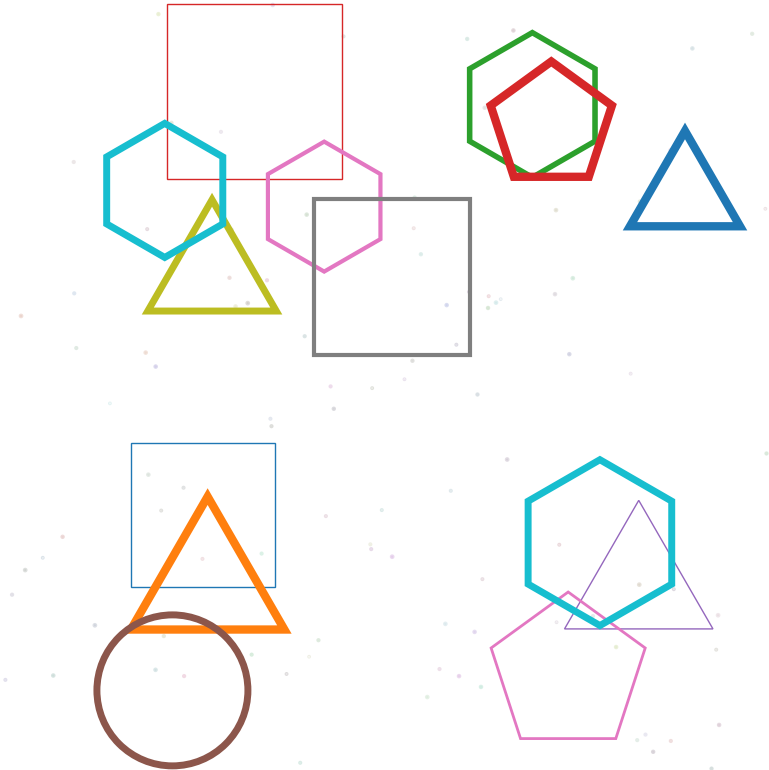[{"shape": "triangle", "thickness": 3, "radius": 0.41, "center": [0.89, 0.747]}, {"shape": "square", "thickness": 0.5, "radius": 0.47, "center": [0.263, 0.331]}, {"shape": "triangle", "thickness": 3, "radius": 0.58, "center": [0.27, 0.24]}, {"shape": "hexagon", "thickness": 2, "radius": 0.47, "center": [0.691, 0.864]}, {"shape": "square", "thickness": 0.5, "radius": 0.57, "center": [0.331, 0.881]}, {"shape": "pentagon", "thickness": 3, "radius": 0.41, "center": [0.716, 0.837]}, {"shape": "triangle", "thickness": 0.5, "radius": 0.56, "center": [0.83, 0.239]}, {"shape": "circle", "thickness": 2.5, "radius": 0.49, "center": [0.224, 0.103]}, {"shape": "hexagon", "thickness": 1.5, "radius": 0.42, "center": [0.421, 0.732]}, {"shape": "pentagon", "thickness": 1, "radius": 0.53, "center": [0.738, 0.126]}, {"shape": "square", "thickness": 1.5, "radius": 0.51, "center": [0.509, 0.641]}, {"shape": "triangle", "thickness": 2.5, "radius": 0.48, "center": [0.275, 0.644]}, {"shape": "hexagon", "thickness": 2.5, "radius": 0.44, "center": [0.214, 0.753]}, {"shape": "hexagon", "thickness": 2.5, "radius": 0.54, "center": [0.779, 0.295]}]